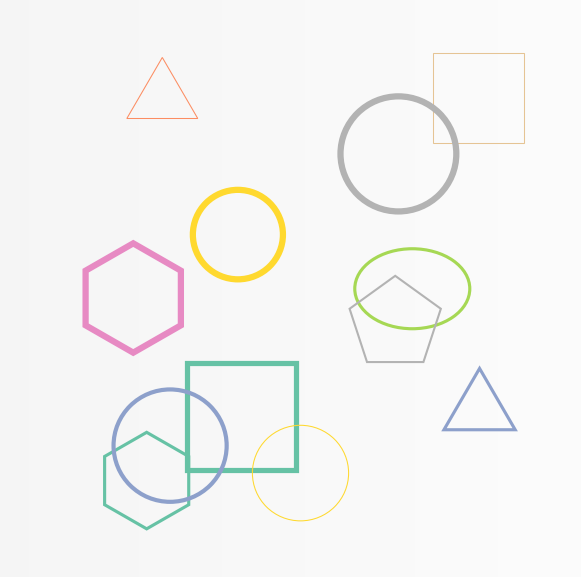[{"shape": "hexagon", "thickness": 1.5, "radius": 0.42, "center": [0.252, 0.167]}, {"shape": "square", "thickness": 2.5, "radius": 0.47, "center": [0.416, 0.278]}, {"shape": "triangle", "thickness": 0.5, "radius": 0.35, "center": [0.279, 0.829]}, {"shape": "triangle", "thickness": 1.5, "radius": 0.35, "center": [0.825, 0.29]}, {"shape": "circle", "thickness": 2, "radius": 0.49, "center": [0.293, 0.227]}, {"shape": "hexagon", "thickness": 3, "radius": 0.47, "center": [0.229, 0.483]}, {"shape": "oval", "thickness": 1.5, "radius": 0.49, "center": [0.709, 0.499]}, {"shape": "circle", "thickness": 3, "radius": 0.39, "center": [0.409, 0.593]}, {"shape": "circle", "thickness": 0.5, "radius": 0.41, "center": [0.517, 0.18]}, {"shape": "square", "thickness": 0.5, "radius": 0.39, "center": [0.823, 0.83]}, {"shape": "pentagon", "thickness": 1, "radius": 0.41, "center": [0.68, 0.439]}, {"shape": "circle", "thickness": 3, "radius": 0.5, "center": [0.685, 0.733]}]